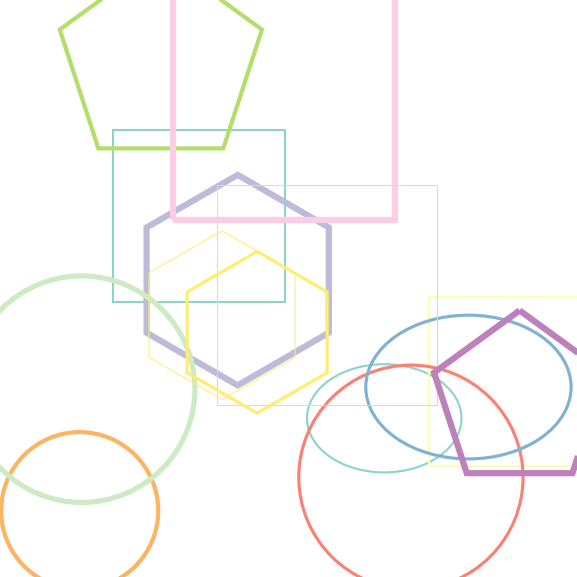[{"shape": "square", "thickness": 1, "radius": 0.75, "center": [0.345, 0.625]}, {"shape": "oval", "thickness": 1, "radius": 0.67, "center": [0.665, 0.275]}, {"shape": "square", "thickness": 1, "radius": 0.73, "center": [0.889, 0.339]}, {"shape": "hexagon", "thickness": 3, "radius": 0.91, "center": [0.412, 0.514]}, {"shape": "circle", "thickness": 1.5, "radius": 0.97, "center": [0.712, 0.173]}, {"shape": "oval", "thickness": 1.5, "radius": 0.89, "center": [0.811, 0.329]}, {"shape": "circle", "thickness": 2, "radius": 0.68, "center": [0.138, 0.115]}, {"shape": "pentagon", "thickness": 2, "radius": 0.92, "center": [0.278, 0.891]}, {"shape": "square", "thickness": 3, "radius": 0.96, "center": [0.492, 0.81]}, {"shape": "square", "thickness": 0.5, "radius": 0.95, "center": [0.567, 0.488]}, {"shape": "pentagon", "thickness": 3, "radius": 0.78, "center": [0.9, 0.306]}, {"shape": "circle", "thickness": 2.5, "radius": 0.98, "center": [0.141, 0.325]}, {"shape": "hexagon", "thickness": 0.5, "radius": 0.73, "center": [0.384, 0.453]}, {"shape": "hexagon", "thickness": 1.5, "radius": 0.7, "center": [0.445, 0.424]}]